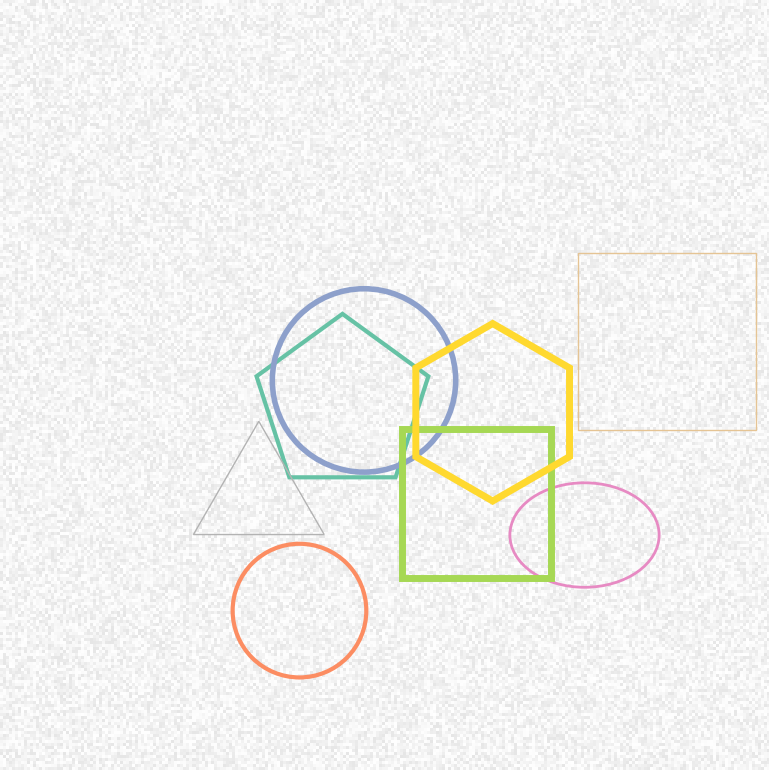[{"shape": "pentagon", "thickness": 1.5, "radius": 0.59, "center": [0.445, 0.475]}, {"shape": "circle", "thickness": 1.5, "radius": 0.43, "center": [0.389, 0.207]}, {"shape": "circle", "thickness": 2, "radius": 0.6, "center": [0.473, 0.506]}, {"shape": "oval", "thickness": 1, "radius": 0.48, "center": [0.759, 0.305]}, {"shape": "square", "thickness": 2.5, "radius": 0.48, "center": [0.619, 0.346]}, {"shape": "hexagon", "thickness": 2.5, "radius": 0.58, "center": [0.64, 0.465]}, {"shape": "square", "thickness": 0.5, "radius": 0.58, "center": [0.866, 0.557]}, {"shape": "triangle", "thickness": 0.5, "radius": 0.49, "center": [0.336, 0.355]}]